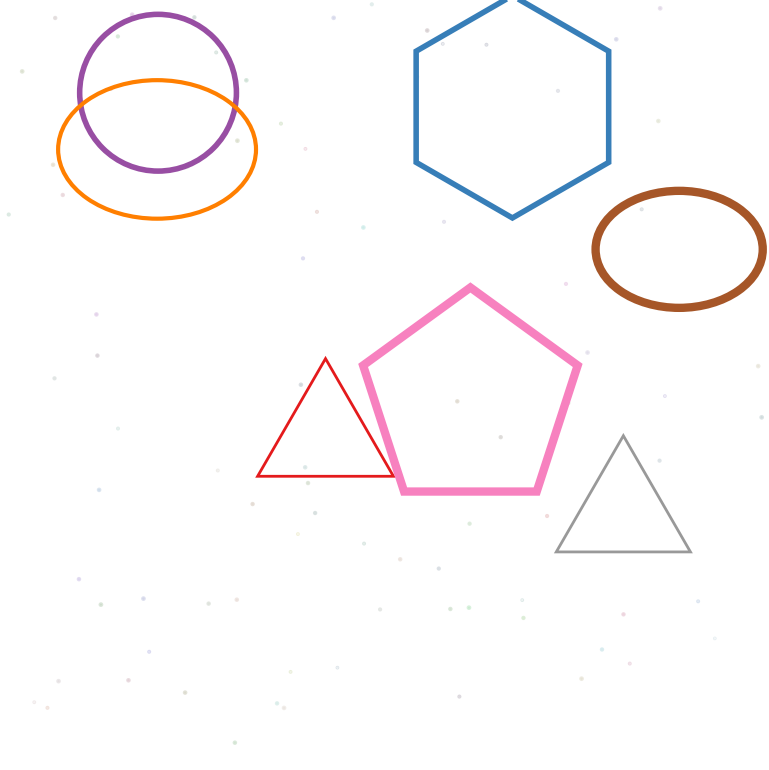[{"shape": "triangle", "thickness": 1, "radius": 0.51, "center": [0.423, 0.432]}, {"shape": "hexagon", "thickness": 2, "radius": 0.72, "center": [0.665, 0.861]}, {"shape": "circle", "thickness": 2, "radius": 0.51, "center": [0.205, 0.88]}, {"shape": "oval", "thickness": 1.5, "radius": 0.64, "center": [0.204, 0.806]}, {"shape": "oval", "thickness": 3, "radius": 0.54, "center": [0.882, 0.676]}, {"shape": "pentagon", "thickness": 3, "radius": 0.73, "center": [0.611, 0.48]}, {"shape": "triangle", "thickness": 1, "radius": 0.5, "center": [0.81, 0.334]}]